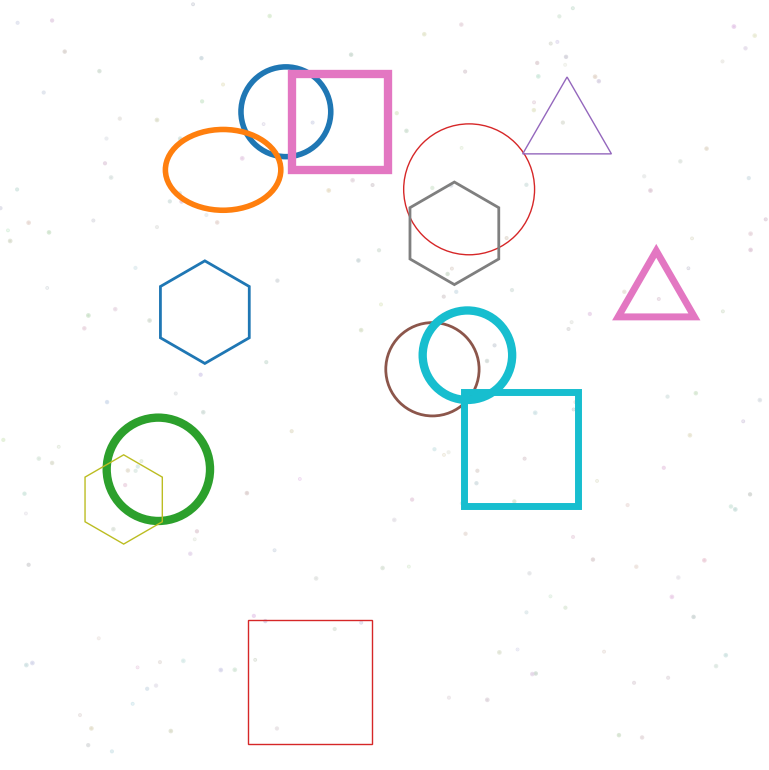[{"shape": "hexagon", "thickness": 1, "radius": 0.33, "center": [0.266, 0.595]}, {"shape": "circle", "thickness": 2, "radius": 0.29, "center": [0.371, 0.855]}, {"shape": "oval", "thickness": 2, "radius": 0.37, "center": [0.29, 0.779]}, {"shape": "circle", "thickness": 3, "radius": 0.34, "center": [0.206, 0.391]}, {"shape": "circle", "thickness": 0.5, "radius": 0.42, "center": [0.609, 0.754]}, {"shape": "square", "thickness": 0.5, "radius": 0.4, "center": [0.402, 0.114]}, {"shape": "triangle", "thickness": 0.5, "radius": 0.33, "center": [0.736, 0.833]}, {"shape": "circle", "thickness": 1, "radius": 0.3, "center": [0.562, 0.52]}, {"shape": "triangle", "thickness": 2.5, "radius": 0.29, "center": [0.852, 0.617]}, {"shape": "square", "thickness": 3, "radius": 0.31, "center": [0.442, 0.841]}, {"shape": "hexagon", "thickness": 1, "radius": 0.33, "center": [0.59, 0.697]}, {"shape": "hexagon", "thickness": 0.5, "radius": 0.29, "center": [0.161, 0.351]}, {"shape": "circle", "thickness": 3, "radius": 0.29, "center": [0.607, 0.539]}, {"shape": "square", "thickness": 2.5, "radius": 0.37, "center": [0.677, 0.417]}]